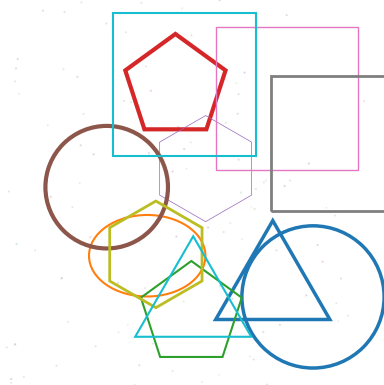[{"shape": "triangle", "thickness": 2.5, "radius": 0.86, "center": [0.708, 0.256]}, {"shape": "circle", "thickness": 2.5, "radius": 0.92, "center": [0.813, 0.229]}, {"shape": "oval", "thickness": 1.5, "radius": 0.76, "center": [0.382, 0.336]}, {"shape": "pentagon", "thickness": 1.5, "radius": 0.69, "center": [0.497, 0.184]}, {"shape": "pentagon", "thickness": 3, "radius": 0.68, "center": [0.456, 0.775]}, {"shape": "hexagon", "thickness": 0.5, "radius": 0.69, "center": [0.534, 0.562]}, {"shape": "circle", "thickness": 3, "radius": 0.8, "center": [0.277, 0.514]}, {"shape": "square", "thickness": 1, "radius": 0.93, "center": [0.745, 0.745]}, {"shape": "square", "thickness": 2, "radius": 0.88, "center": [0.88, 0.627]}, {"shape": "hexagon", "thickness": 2, "radius": 0.69, "center": [0.405, 0.339]}, {"shape": "triangle", "thickness": 1.5, "radius": 0.87, "center": [0.502, 0.212]}, {"shape": "square", "thickness": 1.5, "radius": 0.93, "center": [0.479, 0.781]}]